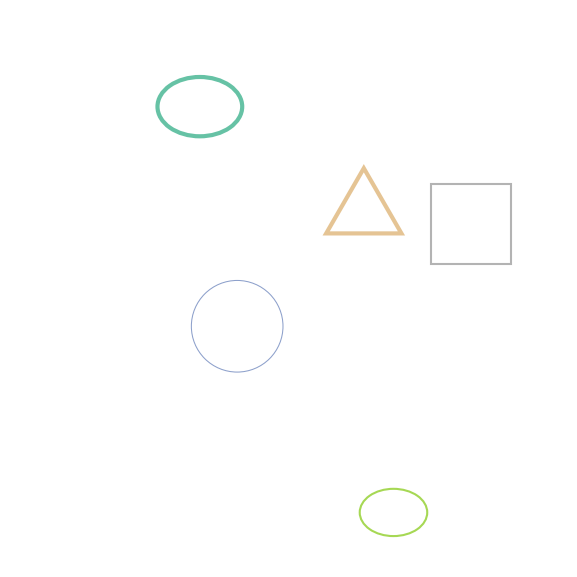[{"shape": "oval", "thickness": 2, "radius": 0.37, "center": [0.346, 0.814]}, {"shape": "circle", "thickness": 0.5, "radius": 0.4, "center": [0.411, 0.434]}, {"shape": "oval", "thickness": 1, "radius": 0.29, "center": [0.681, 0.112]}, {"shape": "triangle", "thickness": 2, "radius": 0.38, "center": [0.63, 0.633]}, {"shape": "square", "thickness": 1, "radius": 0.35, "center": [0.815, 0.611]}]